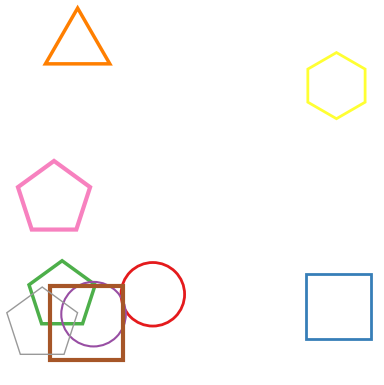[{"shape": "circle", "thickness": 2, "radius": 0.41, "center": [0.397, 0.236]}, {"shape": "square", "thickness": 2, "radius": 0.42, "center": [0.879, 0.204]}, {"shape": "pentagon", "thickness": 2.5, "radius": 0.45, "center": [0.161, 0.232]}, {"shape": "circle", "thickness": 1.5, "radius": 0.42, "center": [0.243, 0.184]}, {"shape": "triangle", "thickness": 2.5, "radius": 0.48, "center": [0.202, 0.882]}, {"shape": "hexagon", "thickness": 2, "radius": 0.43, "center": [0.874, 0.778]}, {"shape": "square", "thickness": 3, "radius": 0.48, "center": [0.224, 0.161]}, {"shape": "pentagon", "thickness": 3, "radius": 0.49, "center": [0.14, 0.483]}, {"shape": "pentagon", "thickness": 1, "radius": 0.48, "center": [0.11, 0.158]}]